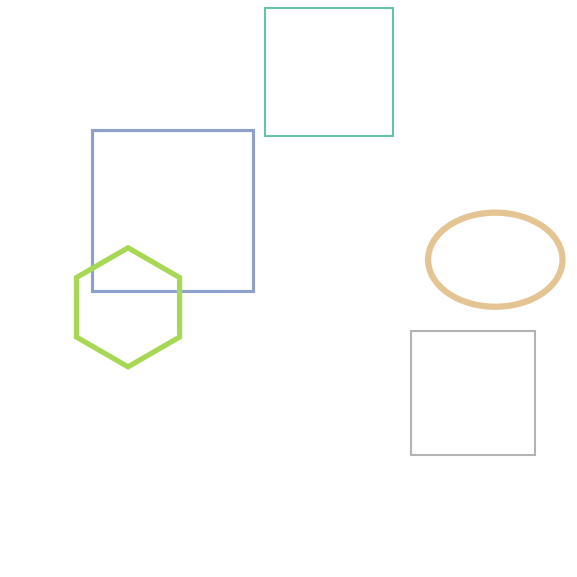[{"shape": "square", "thickness": 1, "radius": 0.55, "center": [0.569, 0.875]}, {"shape": "square", "thickness": 1.5, "radius": 0.7, "center": [0.299, 0.635]}, {"shape": "hexagon", "thickness": 2.5, "radius": 0.52, "center": [0.222, 0.467]}, {"shape": "oval", "thickness": 3, "radius": 0.58, "center": [0.858, 0.549]}, {"shape": "square", "thickness": 1, "radius": 0.54, "center": [0.82, 0.318]}]